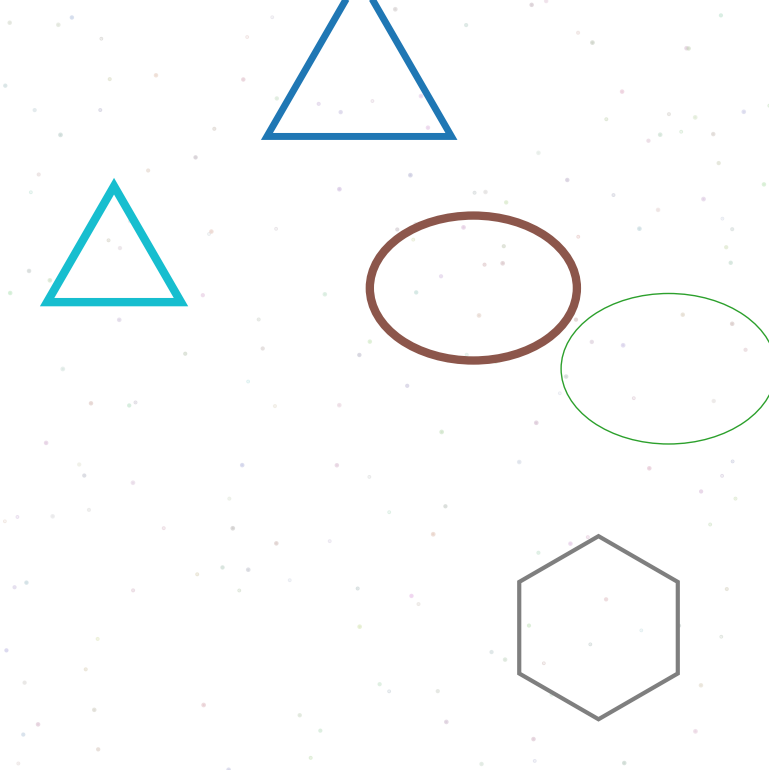[{"shape": "triangle", "thickness": 2.5, "radius": 0.69, "center": [0.466, 0.892]}, {"shape": "oval", "thickness": 0.5, "radius": 0.7, "center": [0.868, 0.521]}, {"shape": "oval", "thickness": 3, "radius": 0.67, "center": [0.615, 0.626]}, {"shape": "hexagon", "thickness": 1.5, "radius": 0.59, "center": [0.777, 0.185]}, {"shape": "triangle", "thickness": 3, "radius": 0.5, "center": [0.148, 0.658]}]